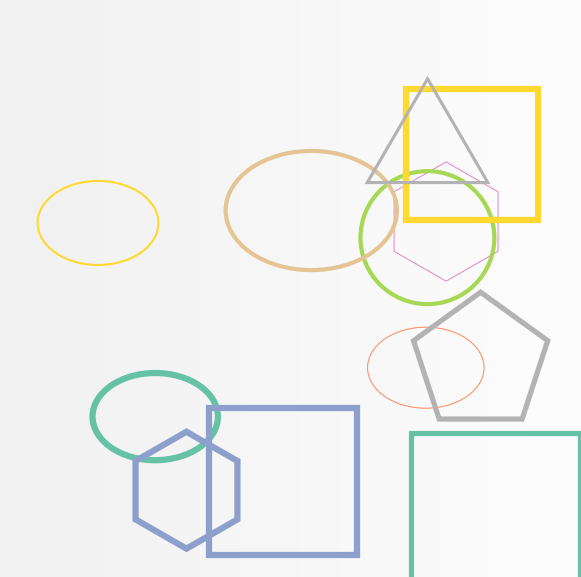[{"shape": "square", "thickness": 2.5, "radius": 0.73, "center": [0.853, 0.104]}, {"shape": "oval", "thickness": 3, "radius": 0.54, "center": [0.267, 0.278]}, {"shape": "oval", "thickness": 0.5, "radius": 0.5, "center": [0.733, 0.362]}, {"shape": "square", "thickness": 3, "radius": 0.64, "center": [0.486, 0.166]}, {"shape": "hexagon", "thickness": 3, "radius": 0.51, "center": [0.321, 0.15]}, {"shape": "hexagon", "thickness": 0.5, "radius": 0.52, "center": [0.767, 0.616]}, {"shape": "circle", "thickness": 2, "radius": 0.58, "center": [0.735, 0.588]}, {"shape": "square", "thickness": 3, "radius": 0.57, "center": [0.812, 0.731]}, {"shape": "oval", "thickness": 1, "radius": 0.52, "center": [0.169, 0.613]}, {"shape": "oval", "thickness": 2, "radius": 0.74, "center": [0.536, 0.635]}, {"shape": "pentagon", "thickness": 2.5, "radius": 0.61, "center": [0.827, 0.372]}, {"shape": "triangle", "thickness": 1.5, "radius": 0.6, "center": [0.736, 0.743]}]